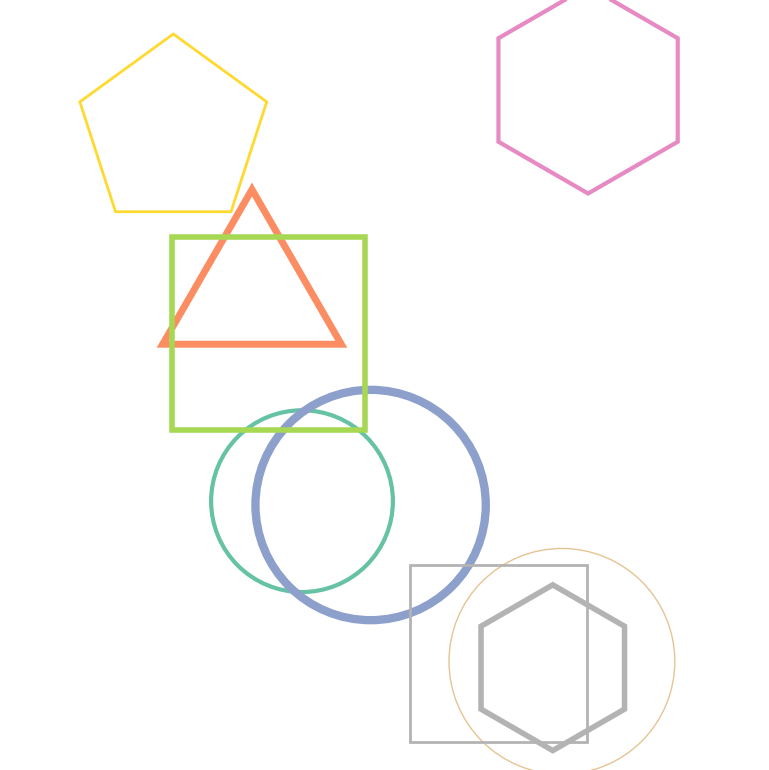[{"shape": "circle", "thickness": 1.5, "radius": 0.59, "center": [0.392, 0.349]}, {"shape": "triangle", "thickness": 2.5, "radius": 0.67, "center": [0.327, 0.62]}, {"shape": "circle", "thickness": 3, "radius": 0.75, "center": [0.481, 0.344]}, {"shape": "hexagon", "thickness": 1.5, "radius": 0.67, "center": [0.764, 0.883]}, {"shape": "square", "thickness": 2, "radius": 0.63, "center": [0.349, 0.566]}, {"shape": "pentagon", "thickness": 1, "radius": 0.64, "center": [0.225, 0.828]}, {"shape": "circle", "thickness": 0.5, "radius": 0.73, "center": [0.73, 0.141]}, {"shape": "square", "thickness": 1, "radius": 0.58, "center": [0.648, 0.151]}, {"shape": "hexagon", "thickness": 2, "radius": 0.54, "center": [0.718, 0.133]}]